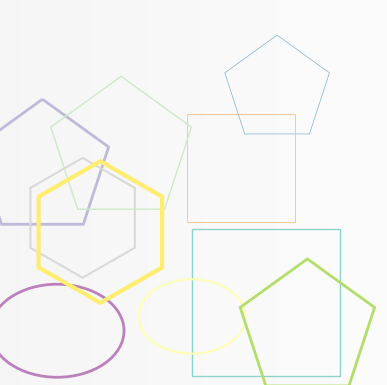[{"shape": "square", "thickness": 1, "radius": 0.96, "center": [0.687, 0.215]}, {"shape": "oval", "thickness": 1.5, "radius": 0.69, "center": [0.495, 0.178]}, {"shape": "pentagon", "thickness": 2, "radius": 0.9, "center": [0.11, 0.563]}, {"shape": "pentagon", "thickness": 0.5, "radius": 0.71, "center": [0.715, 0.767]}, {"shape": "square", "thickness": 0.5, "radius": 0.7, "center": [0.622, 0.563]}, {"shape": "pentagon", "thickness": 2, "radius": 0.91, "center": [0.793, 0.145]}, {"shape": "hexagon", "thickness": 1.5, "radius": 0.78, "center": [0.213, 0.434]}, {"shape": "oval", "thickness": 2, "radius": 0.86, "center": [0.147, 0.141]}, {"shape": "pentagon", "thickness": 1, "radius": 0.95, "center": [0.313, 0.611]}, {"shape": "hexagon", "thickness": 3, "radius": 0.92, "center": [0.259, 0.397]}]